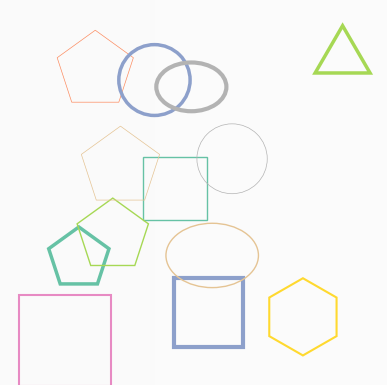[{"shape": "square", "thickness": 1, "radius": 0.41, "center": [0.451, 0.51]}, {"shape": "pentagon", "thickness": 2.5, "radius": 0.41, "center": [0.203, 0.329]}, {"shape": "pentagon", "thickness": 0.5, "radius": 0.52, "center": [0.246, 0.818]}, {"shape": "circle", "thickness": 2.5, "radius": 0.46, "center": [0.399, 0.792]}, {"shape": "square", "thickness": 3, "radius": 0.45, "center": [0.538, 0.189]}, {"shape": "square", "thickness": 1.5, "radius": 0.59, "center": [0.167, 0.117]}, {"shape": "triangle", "thickness": 2.5, "radius": 0.41, "center": [0.884, 0.851]}, {"shape": "pentagon", "thickness": 1, "radius": 0.48, "center": [0.291, 0.389]}, {"shape": "hexagon", "thickness": 1.5, "radius": 0.5, "center": [0.782, 0.177]}, {"shape": "pentagon", "thickness": 0.5, "radius": 0.53, "center": [0.311, 0.566]}, {"shape": "oval", "thickness": 1, "radius": 0.6, "center": [0.548, 0.337]}, {"shape": "circle", "thickness": 0.5, "radius": 0.45, "center": [0.599, 0.588]}, {"shape": "oval", "thickness": 3, "radius": 0.45, "center": [0.494, 0.774]}]